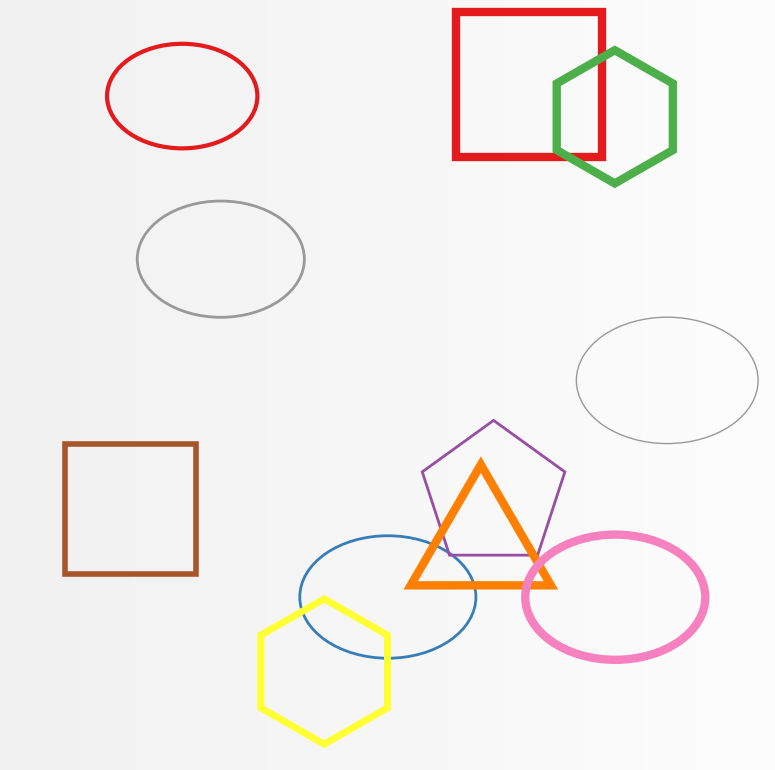[{"shape": "oval", "thickness": 1.5, "radius": 0.49, "center": [0.235, 0.875]}, {"shape": "square", "thickness": 3, "radius": 0.47, "center": [0.682, 0.89]}, {"shape": "oval", "thickness": 1, "radius": 0.57, "center": [0.5, 0.225]}, {"shape": "hexagon", "thickness": 3, "radius": 0.43, "center": [0.793, 0.848]}, {"shape": "pentagon", "thickness": 1, "radius": 0.48, "center": [0.637, 0.357]}, {"shape": "triangle", "thickness": 3, "radius": 0.52, "center": [0.62, 0.292]}, {"shape": "hexagon", "thickness": 2.5, "radius": 0.47, "center": [0.418, 0.128]}, {"shape": "square", "thickness": 2, "radius": 0.42, "center": [0.168, 0.339]}, {"shape": "oval", "thickness": 3, "radius": 0.58, "center": [0.794, 0.224]}, {"shape": "oval", "thickness": 1, "radius": 0.54, "center": [0.285, 0.663]}, {"shape": "oval", "thickness": 0.5, "radius": 0.59, "center": [0.861, 0.506]}]